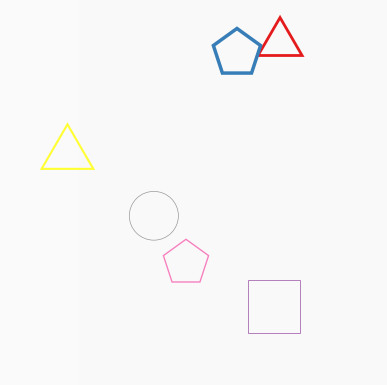[{"shape": "triangle", "thickness": 2, "radius": 0.33, "center": [0.723, 0.889]}, {"shape": "pentagon", "thickness": 2.5, "radius": 0.32, "center": [0.612, 0.862]}, {"shape": "square", "thickness": 0.5, "radius": 0.34, "center": [0.707, 0.204]}, {"shape": "triangle", "thickness": 1.5, "radius": 0.39, "center": [0.174, 0.6]}, {"shape": "pentagon", "thickness": 1, "radius": 0.31, "center": [0.48, 0.317]}, {"shape": "circle", "thickness": 0.5, "radius": 0.32, "center": [0.397, 0.44]}]